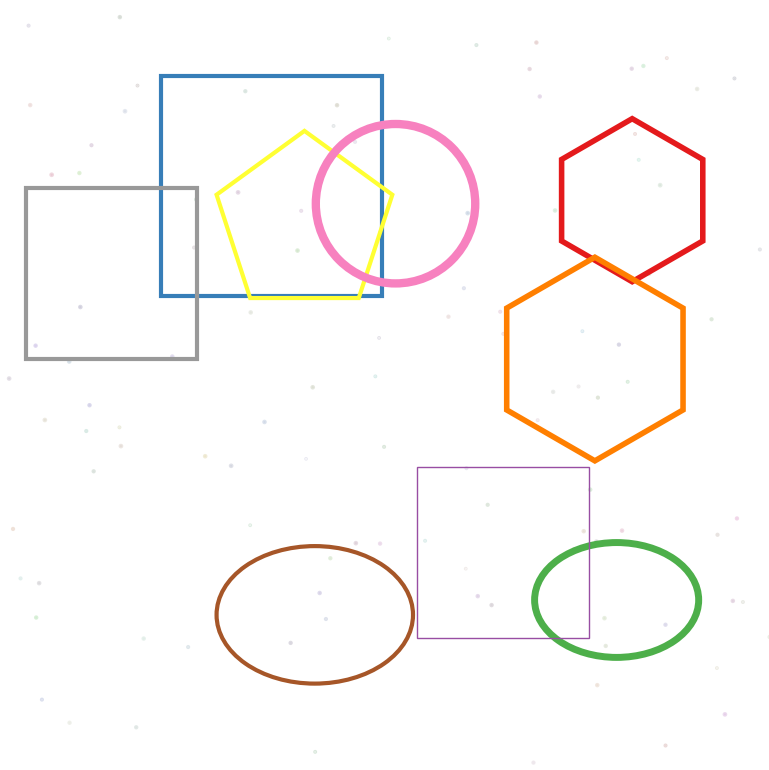[{"shape": "hexagon", "thickness": 2, "radius": 0.53, "center": [0.821, 0.74]}, {"shape": "square", "thickness": 1.5, "radius": 0.72, "center": [0.353, 0.758]}, {"shape": "oval", "thickness": 2.5, "radius": 0.53, "center": [0.801, 0.221]}, {"shape": "square", "thickness": 0.5, "radius": 0.56, "center": [0.653, 0.283]}, {"shape": "hexagon", "thickness": 2, "radius": 0.66, "center": [0.773, 0.534]}, {"shape": "pentagon", "thickness": 1.5, "radius": 0.6, "center": [0.395, 0.71]}, {"shape": "oval", "thickness": 1.5, "radius": 0.64, "center": [0.409, 0.201]}, {"shape": "circle", "thickness": 3, "radius": 0.52, "center": [0.514, 0.735]}, {"shape": "square", "thickness": 1.5, "radius": 0.55, "center": [0.145, 0.645]}]